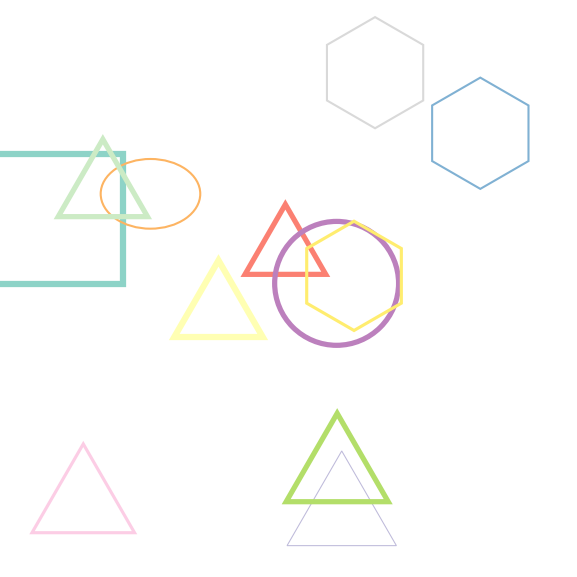[{"shape": "square", "thickness": 3, "radius": 0.56, "center": [0.1, 0.619]}, {"shape": "triangle", "thickness": 3, "radius": 0.44, "center": [0.378, 0.46]}, {"shape": "triangle", "thickness": 0.5, "radius": 0.55, "center": [0.592, 0.109]}, {"shape": "triangle", "thickness": 2.5, "radius": 0.4, "center": [0.494, 0.564]}, {"shape": "hexagon", "thickness": 1, "radius": 0.48, "center": [0.832, 0.768]}, {"shape": "oval", "thickness": 1, "radius": 0.43, "center": [0.261, 0.663]}, {"shape": "triangle", "thickness": 2.5, "radius": 0.51, "center": [0.584, 0.181]}, {"shape": "triangle", "thickness": 1.5, "radius": 0.51, "center": [0.144, 0.128]}, {"shape": "hexagon", "thickness": 1, "radius": 0.48, "center": [0.649, 0.873]}, {"shape": "circle", "thickness": 2.5, "radius": 0.54, "center": [0.583, 0.508]}, {"shape": "triangle", "thickness": 2.5, "radius": 0.45, "center": [0.178, 0.669]}, {"shape": "hexagon", "thickness": 1.5, "radius": 0.47, "center": [0.613, 0.521]}]